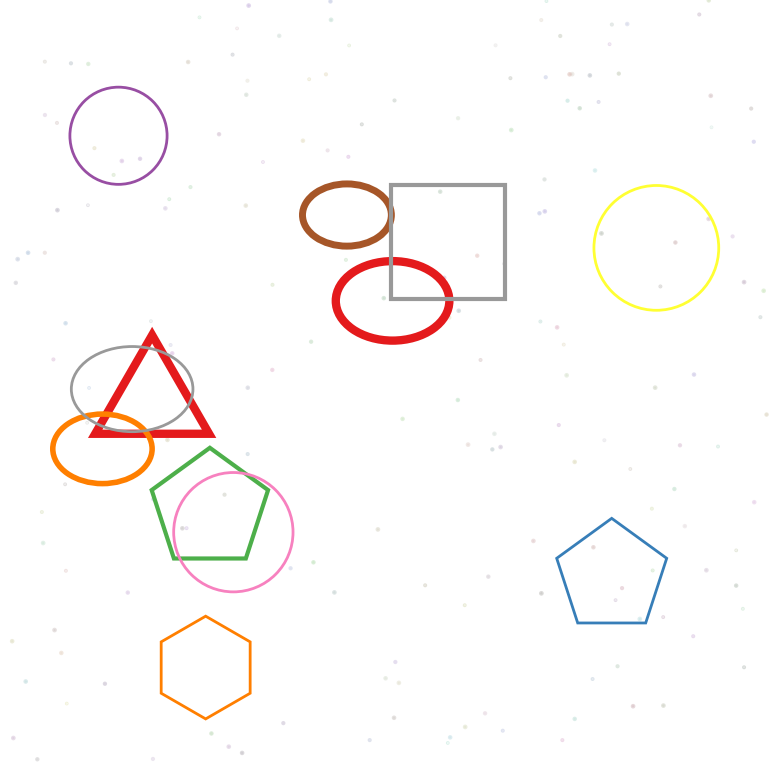[{"shape": "triangle", "thickness": 3, "radius": 0.43, "center": [0.198, 0.479]}, {"shape": "oval", "thickness": 3, "radius": 0.37, "center": [0.51, 0.609]}, {"shape": "pentagon", "thickness": 1, "radius": 0.38, "center": [0.794, 0.252]}, {"shape": "pentagon", "thickness": 1.5, "radius": 0.4, "center": [0.273, 0.339]}, {"shape": "circle", "thickness": 1, "radius": 0.32, "center": [0.154, 0.824]}, {"shape": "oval", "thickness": 2, "radius": 0.32, "center": [0.133, 0.417]}, {"shape": "hexagon", "thickness": 1, "radius": 0.33, "center": [0.267, 0.133]}, {"shape": "circle", "thickness": 1, "radius": 0.41, "center": [0.852, 0.678]}, {"shape": "oval", "thickness": 2.5, "radius": 0.29, "center": [0.451, 0.721]}, {"shape": "circle", "thickness": 1, "radius": 0.39, "center": [0.303, 0.309]}, {"shape": "oval", "thickness": 1, "radius": 0.39, "center": [0.172, 0.495]}, {"shape": "square", "thickness": 1.5, "radius": 0.37, "center": [0.582, 0.685]}]